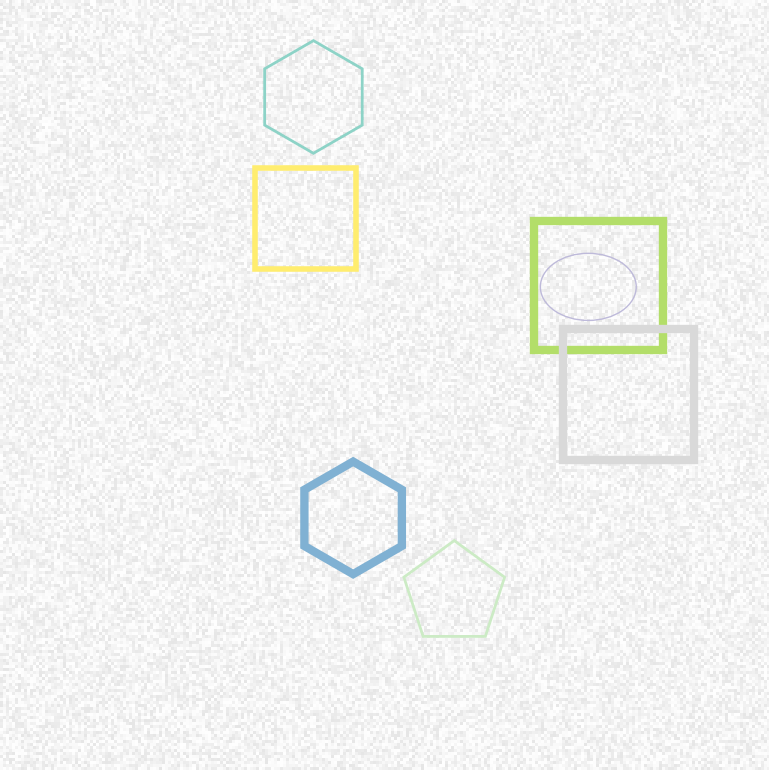[{"shape": "hexagon", "thickness": 1, "radius": 0.37, "center": [0.407, 0.874]}, {"shape": "oval", "thickness": 0.5, "radius": 0.31, "center": [0.764, 0.627]}, {"shape": "hexagon", "thickness": 3, "radius": 0.37, "center": [0.459, 0.327]}, {"shape": "square", "thickness": 3, "radius": 0.42, "center": [0.777, 0.629]}, {"shape": "square", "thickness": 3, "radius": 0.42, "center": [0.817, 0.487]}, {"shape": "pentagon", "thickness": 1, "radius": 0.34, "center": [0.59, 0.229]}, {"shape": "square", "thickness": 2, "radius": 0.33, "center": [0.397, 0.717]}]